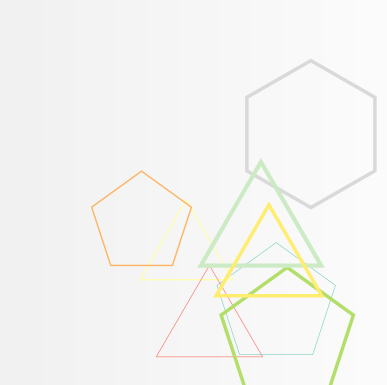[{"shape": "pentagon", "thickness": 0.5, "radius": 0.8, "center": [0.713, 0.209]}, {"shape": "triangle", "thickness": 1, "radius": 0.69, "center": [0.48, 0.342]}, {"shape": "triangle", "thickness": 0.5, "radius": 0.79, "center": [0.54, 0.152]}, {"shape": "pentagon", "thickness": 1, "radius": 0.68, "center": [0.365, 0.42]}, {"shape": "pentagon", "thickness": 2.5, "radius": 0.9, "center": [0.741, 0.126]}, {"shape": "hexagon", "thickness": 2.5, "radius": 0.95, "center": [0.802, 0.652]}, {"shape": "triangle", "thickness": 3, "radius": 0.9, "center": [0.673, 0.4]}, {"shape": "triangle", "thickness": 2.5, "radius": 0.79, "center": [0.694, 0.311]}]